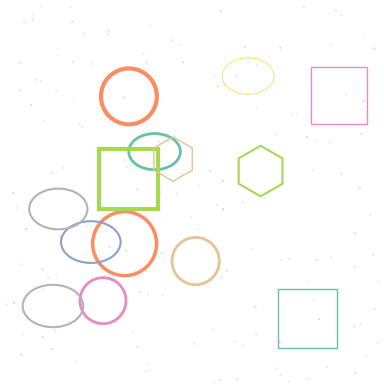[{"shape": "oval", "thickness": 2, "radius": 0.34, "center": [0.401, 0.606]}, {"shape": "square", "thickness": 1, "radius": 0.38, "center": [0.799, 0.172]}, {"shape": "circle", "thickness": 3, "radius": 0.36, "center": [0.335, 0.75]}, {"shape": "circle", "thickness": 2.5, "radius": 0.42, "center": [0.324, 0.367]}, {"shape": "oval", "thickness": 1.5, "radius": 0.39, "center": [0.236, 0.371]}, {"shape": "square", "thickness": 1, "radius": 0.37, "center": [0.881, 0.752]}, {"shape": "circle", "thickness": 2, "radius": 0.3, "center": [0.267, 0.219]}, {"shape": "square", "thickness": 3, "radius": 0.39, "center": [0.334, 0.535]}, {"shape": "hexagon", "thickness": 1.5, "radius": 0.33, "center": [0.677, 0.556]}, {"shape": "oval", "thickness": 0.5, "radius": 0.34, "center": [0.645, 0.802]}, {"shape": "circle", "thickness": 2, "radius": 0.31, "center": [0.508, 0.322]}, {"shape": "hexagon", "thickness": 1, "radius": 0.29, "center": [0.45, 0.587]}, {"shape": "oval", "thickness": 1.5, "radius": 0.38, "center": [0.151, 0.457]}, {"shape": "oval", "thickness": 1.5, "radius": 0.39, "center": [0.138, 0.205]}]